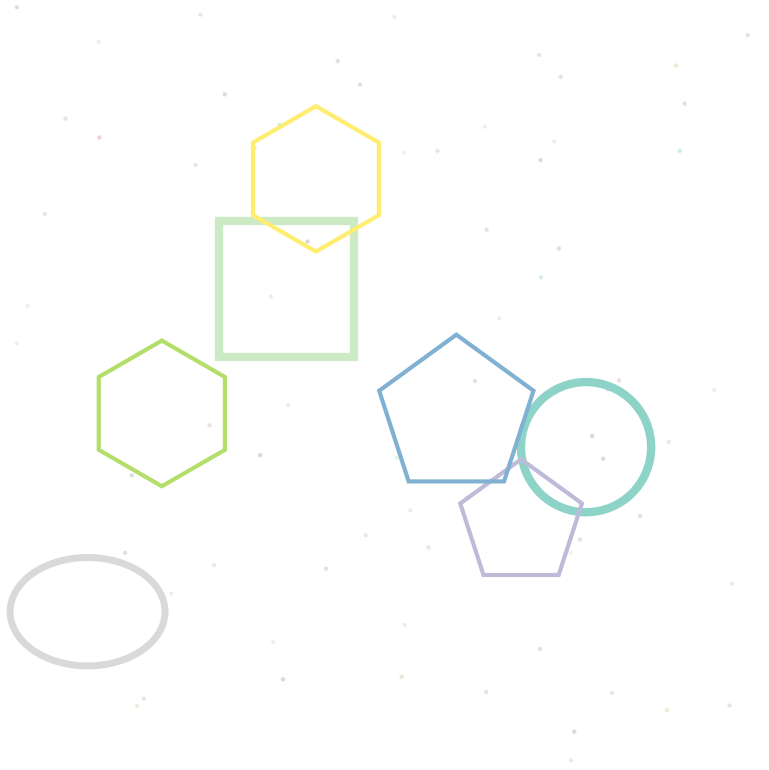[{"shape": "circle", "thickness": 3, "radius": 0.42, "center": [0.761, 0.419]}, {"shape": "pentagon", "thickness": 1.5, "radius": 0.42, "center": [0.677, 0.321]}, {"shape": "pentagon", "thickness": 1.5, "radius": 0.53, "center": [0.593, 0.46]}, {"shape": "hexagon", "thickness": 1.5, "radius": 0.47, "center": [0.21, 0.463]}, {"shape": "oval", "thickness": 2.5, "radius": 0.5, "center": [0.114, 0.206]}, {"shape": "square", "thickness": 3, "radius": 0.44, "center": [0.372, 0.625]}, {"shape": "hexagon", "thickness": 1.5, "radius": 0.47, "center": [0.41, 0.768]}]